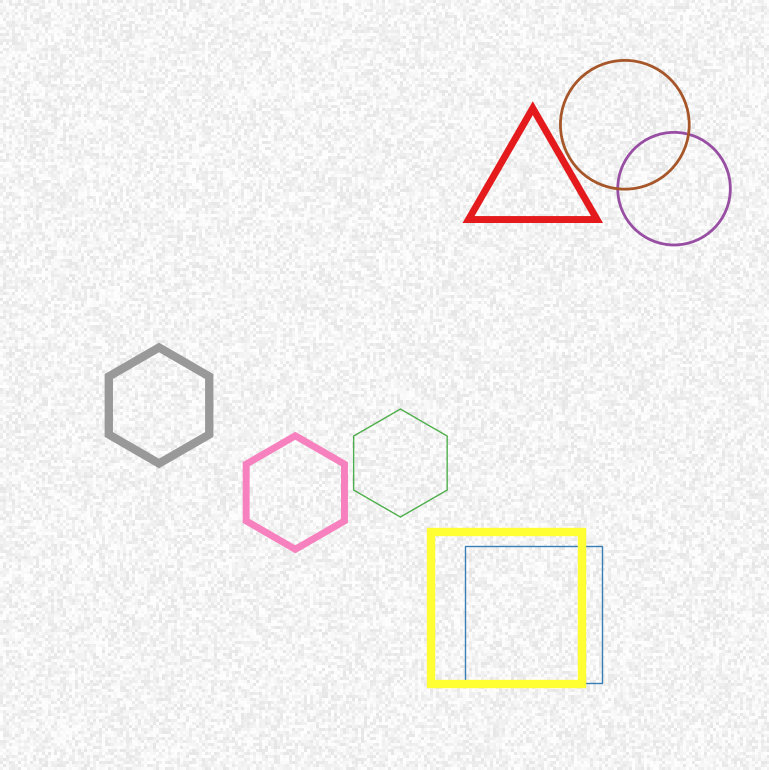[{"shape": "triangle", "thickness": 2.5, "radius": 0.48, "center": [0.692, 0.763]}, {"shape": "square", "thickness": 0.5, "radius": 0.45, "center": [0.693, 0.202]}, {"shape": "hexagon", "thickness": 0.5, "radius": 0.35, "center": [0.52, 0.399]}, {"shape": "circle", "thickness": 1, "radius": 0.37, "center": [0.875, 0.755]}, {"shape": "square", "thickness": 3, "radius": 0.49, "center": [0.658, 0.21]}, {"shape": "circle", "thickness": 1, "radius": 0.42, "center": [0.811, 0.838]}, {"shape": "hexagon", "thickness": 2.5, "radius": 0.37, "center": [0.384, 0.36]}, {"shape": "hexagon", "thickness": 3, "radius": 0.38, "center": [0.207, 0.473]}]